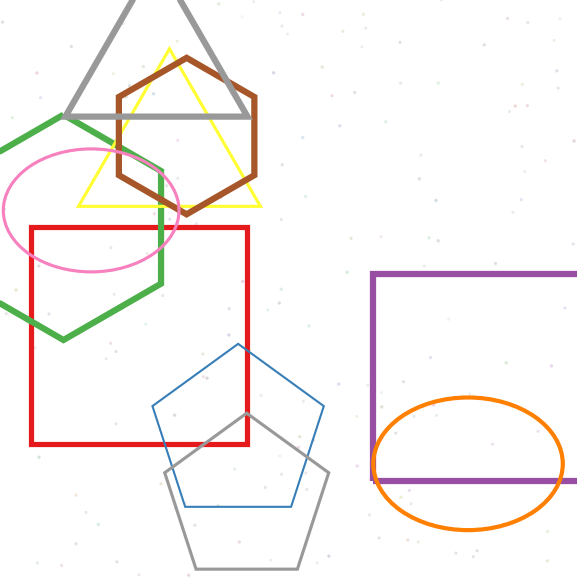[{"shape": "square", "thickness": 2.5, "radius": 0.94, "center": [0.24, 0.418]}, {"shape": "pentagon", "thickness": 1, "radius": 0.78, "center": [0.412, 0.248]}, {"shape": "hexagon", "thickness": 3, "radius": 0.98, "center": [0.11, 0.605]}, {"shape": "square", "thickness": 3, "radius": 0.9, "center": [0.825, 0.345]}, {"shape": "oval", "thickness": 2, "radius": 0.82, "center": [0.81, 0.196]}, {"shape": "triangle", "thickness": 1.5, "radius": 0.91, "center": [0.293, 0.733]}, {"shape": "hexagon", "thickness": 3, "radius": 0.68, "center": [0.323, 0.764]}, {"shape": "oval", "thickness": 1.5, "radius": 0.76, "center": [0.158, 0.635]}, {"shape": "triangle", "thickness": 3, "radius": 0.91, "center": [0.271, 0.888]}, {"shape": "pentagon", "thickness": 1.5, "radius": 0.75, "center": [0.427, 0.134]}]